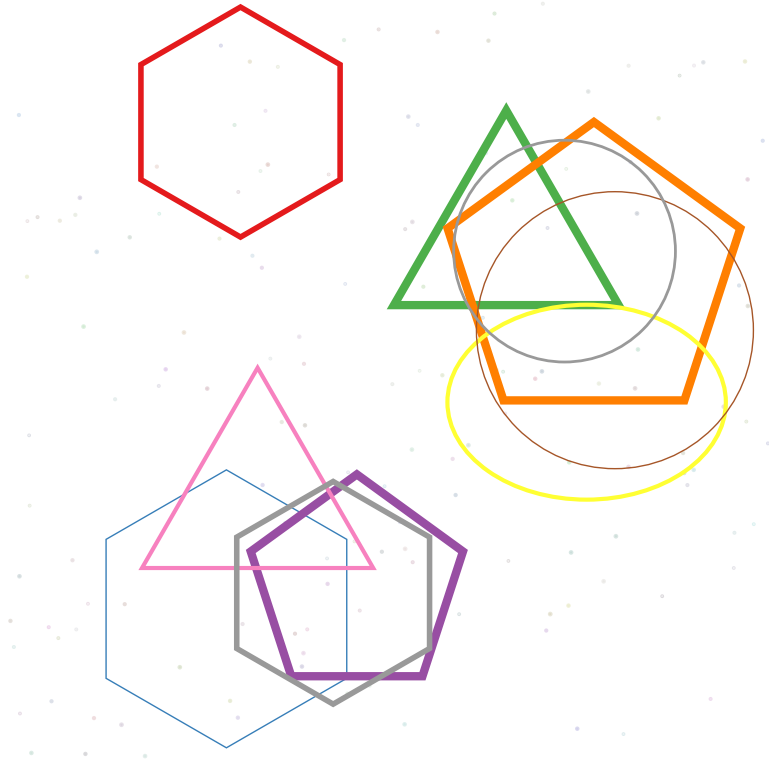[{"shape": "hexagon", "thickness": 2, "radius": 0.75, "center": [0.312, 0.841]}, {"shape": "hexagon", "thickness": 0.5, "radius": 0.9, "center": [0.294, 0.209]}, {"shape": "triangle", "thickness": 3, "radius": 0.84, "center": [0.658, 0.688]}, {"shape": "pentagon", "thickness": 3, "radius": 0.72, "center": [0.463, 0.239]}, {"shape": "pentagon", "thickness": 3, "radius": 1.0, "center": [0.771, 0.642]}, {"shape": "oval", "thickness": 1.5, "radius": 0.9, "center": [0.762, 0.478]}, {"shape": "circle", "thickness": 0.5, "radius": 0.9, "center": [0.799, 0.571]}, {"shape": "triangle", "thickness": 1.5, "radius": 0.87, "center": [0.335, 0.349]}, {"shape": "circle", "thickness": 1, "radius": 0.72, "center": [0.733, 0.674]}, {"shape": "hexagon", "thickness": 2, "radius": 0.72, "center": [0.433, 0.23]}]